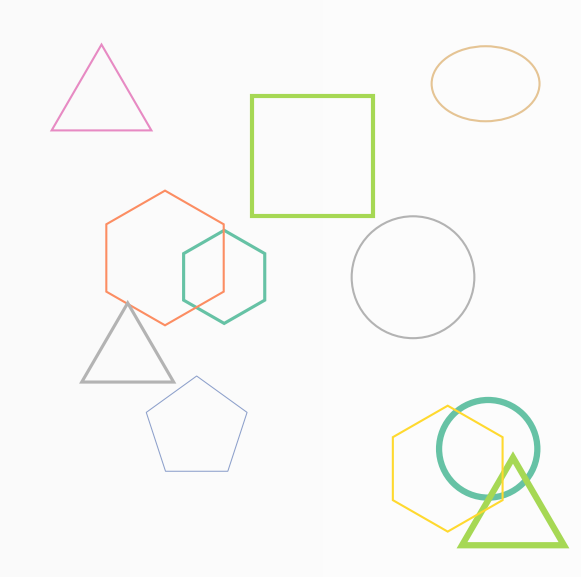[{"shape": "hexagon", "thickness": 1.5, "radius": 0.4, "center": [0.386, 0.52]}, {"shape": "circle", "thickness": 3, "radius": 0.42, "center": [0.84, 0.222]}, {"shape": "hexagon", "thickness": 1, "radius": 0.58, "center": [0.284, 0.552]}, {"shape": "pentagon", "thickness": 0.5, "radius": 0.46, "center": [0.338, 0.257]}, {"shape": "triangle", "thickness": 1, "radius": 0.5, "center": [0.175, 0.823]}, {"shape": "square", "thickness": 2, "radius": 0.52, "center": [0.537, 0.729]}, {"shape": "triangle", "thickness": 3, "radius": 0.51, "center": [0.883, 0.106]}, {"shape": "hexagon", "thickness": 1, "radius": 0.55, "center": [0.77, 0.188]}, {"shape": "oval", "thickness": 1, "radius": 0.46, "center": [0.835, 0.854]}, {"shape": "triangle", "thickness": 1.5, "radius": 0.46, "center": [0.22, 0.383]}, {"shape": "circle", "thickness": 1, "radius": 0.53, "center": [0.711, 0.519]}]